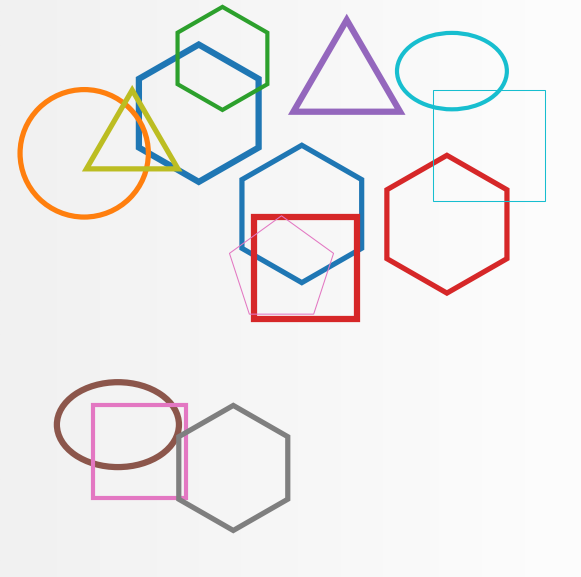[{"shape": "hexagon", "thickness": 3, "radius": 0.59, "center": [0.342, 0.803]}, {"shape": "hexagon", "thickness": 2.5, "radius": 0.59, "center": [0.519, 0.629]}, {"shape": "circle", "thickness": 2.5, "radius": 0.55, "center": [0.145, 0.734]}, {"shape": "hexagon", "thickness": 2, "radius": 0.45, "center": [0.383, 0.898]}, {"shape": "hexagon", "thickness": 2.5, "radius": 0.6, "center": [0.769, 0.611]}, {"shape": "square", "thickness": 3, "radius": 0.44, "center": [0.525, 0.535]}, {"shape": "triangle", "thickness": 3, "radius": 0.53, "center": [0.597, 0.859]}, {"shape": "oval", "thickness": 3, "radius": 0.53, "center": [0.203, 0.264]}, {"shape": "square", "thickness": 2, "radius": 0.4, "center": [0.24, 0.218]}, {"shape": "pentagon", "thickness": 0.5, "radius": 0.47, "center": [0.484, 0.531]}, {"shape": "hexagon", "thickness": 2.5, "radius": 0.54, "center": [0.401, 0.189]}, {"shape": "triangle", "thickness": 2.5, "radius": 0.45, "center": [0.227, 0.752]}, {"shape": "square", "thickness": 0.5, "radius": 0.48, "center": [0.842, 0.747]}, {"shape": "oval", "thickness": 2, "radius": 0.47, "center": [0.778, 0.876]}]